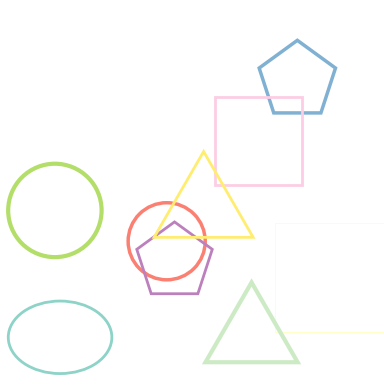[{"shape": "oval", "thickness": 2, "radius": 0.67, "center": [0.156, 0.124]}, {"shape": "square", "thickness": 0.5, "radius": 0.71, "center": [0.856, 0.279]}, {"shape": "circle", "thickness": 2.5, "radius": 0.5, "center": [0.433, 0.373]}, {"shape": "pentagon", "thickness": 2.5, "radius": 0.52, "center": [0.772, 0.791]}, {"shape": "circle", "thickness": 3, "radius": 0.61, "center": [0.143, 0.453]}, {"shape": "square", "thickness": 2, "radius": 0.57, "center": [0.671, 0.634]}, {"shape": "pentagon", "thickness": 2, "radius": 0.52, "center": [0.453, 0.321]}, {"shape": "triangle", "thickness": 3, "radius": 0.69, "center": [0.653, 0.128]}, {"shape": "triangle", "thickness": 2, "radius": 0.74, "center": [0.529, 0.458]}]